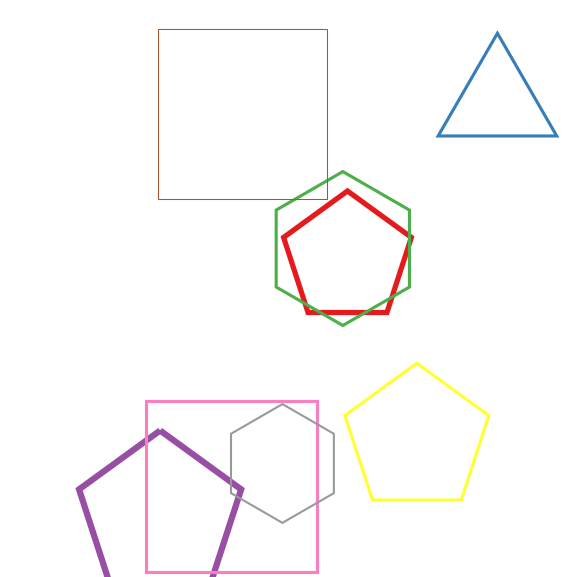[{"shape": "pentagon", "thickness": 2.5, "radius": 0.58, "center": [0.602, 0.552]}, {"shape": "triangle", "thickness": 1.5, "radius": 0.59, "center": [0.861, 0.823]}, {"shape": "hexagon", "thickness": 1.5, "radius": 0.67, "center": [0.594, 0.569]}, {"shape": "pentagon", "thickness": 3, "radius": 0.74, "center": [0.277, 0.106]}, {"shape": "pentagon", "thickness": 1.5, "radius": 0.65, "center": [0.722, 0.239]}, {"shape": "square", "thickness": 0.5, "radius": 0.73, "center": [0.42, 0.802]}, {"shape": "square", "thickness": 1.5, "radius": 0.74, "center": [0.402, 0.157]}, {"shape": "hexagon", "thickness": 1, "radius": 0.51, "center": [0.489, 0.197]}]